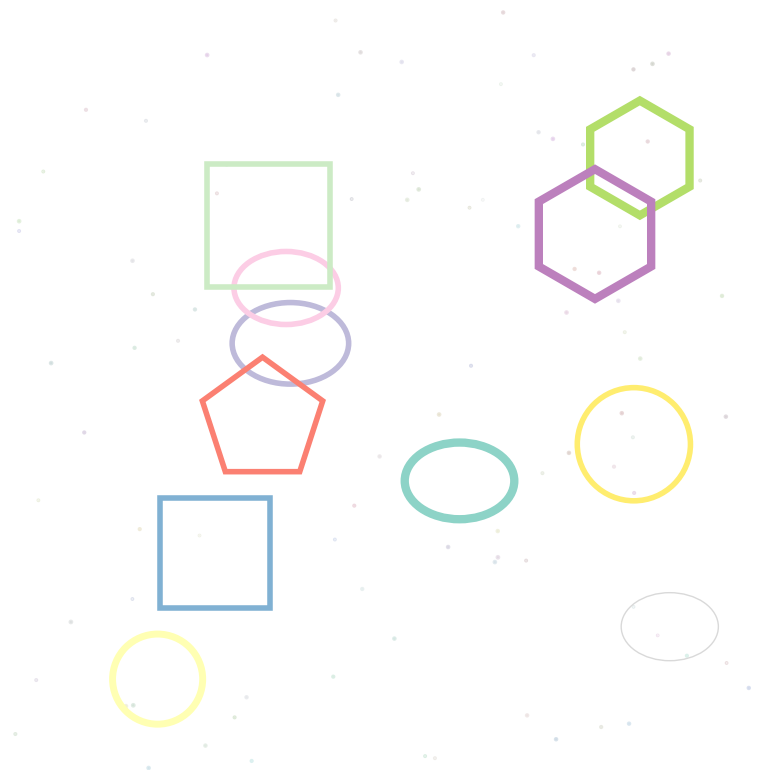[{"shape": "oval", "thickness": 3, "radius": 0.36, "center": [0.597, 0.375]}, {"shape": "circle", "thickness": 2.5, "radius": 0.29, "center": [0.205, 0.118]}, {"shape": "oval", "thickness": 2, "radius": 0.38, "center": [0.377, 0.554]}, {"shape": "pentagon", "thickness": 2, "radius": 0.41, "center": [0.341, 0.454]}, {"shape": "square", "thickness": 2, "radius": 0.36, "center": [0.279, 0.282]}, {"shape": "hexagon", "thickness": 3, "radius": 0.37, "center": [0.831, 0.795]}, {"shape": "oval", "thickness": 2, "radius": 0.34, "center": [0.372, 0.626]}, {"shape": "oval", "thickness": 0.5, "radius": 0.32, "center": [0.87, 0.186]}, {"shape": "hexagon", "thickness": 3, "radius": 0.42, "center": [0.773, 0.696]}, {"shape": "square", "thickness": 2, "radius": 0.4, "center": [0.348, 0.707]}, {"shape": "circle", "thickness": 2, "radius": 0.37, "center": [0.823, 0.423]}]